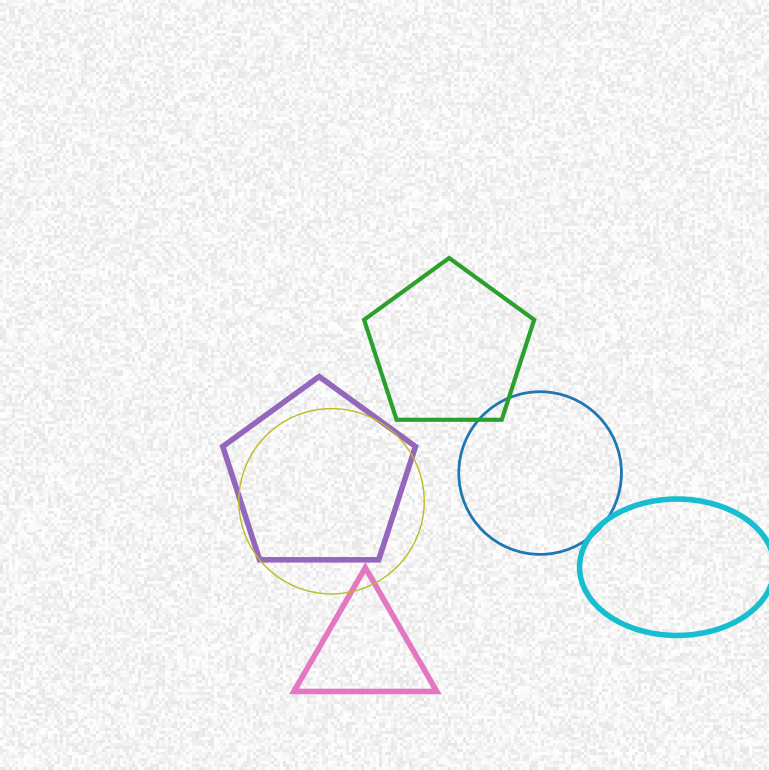[{"shape": "circle", "thickness": 1, "radius": 0.53, "center": [0.701, 0.386]}, {"shape": "pentagon", "thickness": 1.5, "radius": 0.58, "center": [0.583, 0.549]}, {"shape": "pentagon", "thickness": 2, "radius": 0.66, "center": [0.414, 0.379]}, {"shape": "triangle", "thickness": 2, "radius": 0.54, "center": [0.474, 0.156]}, {"shape": "circle", "thickness": 0.5, "radius": 0.6, "center": [0.431, 0.349]}, {"shape": "oval", "thickness": 2, "radius": 0.63, "center": [0.879, 0.263]}]